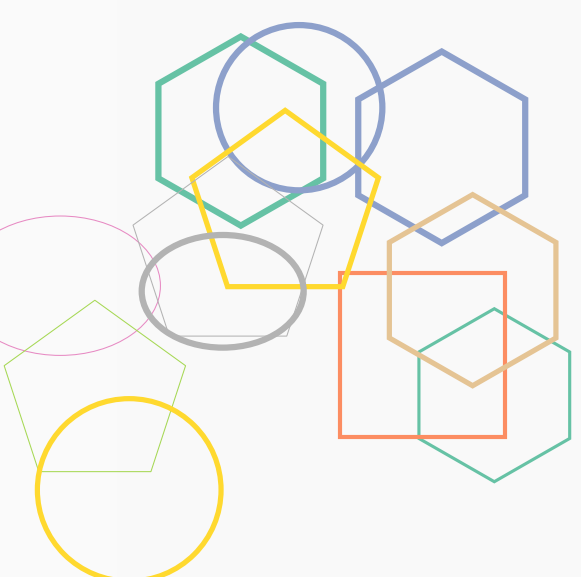[{"shape": "hexagon", "thickness": 3, "radius": 0.82, "center": [0.414, 0.772]}, {"shape": "hexagon", "thickness": 1.5, "radius": 0.75, "center": [0.85, 0.315]}, {"shape": "square", "thickness": 2, "radius": 0.71, "center": [0.727, 0.384]}, {"shape": "hexagon", "thickness": 3, "radius": 0.83, "center": [0.76, 0.744]}, {"shape": "circle", "thickness": 3, "radius": 0.72, "center": [0.515, 0.813]}, {"shape": "oval", "thickness": 0.5, "radius": 0.86, "center": [0.104, 0.504]}, {"shape": "pentagon", "thickness": 0.5, "radius": 0.82, "center": [0.163, 0.315]}, {"shape": "circle", "thickness": 2.5, "radius": 0.79, "center": [0.222, 0.151]}, {"shape": "pentagon", "thickness": 2.5, "radius": 0.84, "center": [0.491, 0.639]}, {"shape": "hexagon", "thickness": 2.5, "radius": 0.83, "center": [0.813, 0.497]}, {"shape": "pentagon", "thickness": 0.5, "radius": 0.86, "center": [0.392, 0.556]}, {"shape": "oval", "thickness": 3, "radius": 0.7, "center": [0.383, 0.495]}]